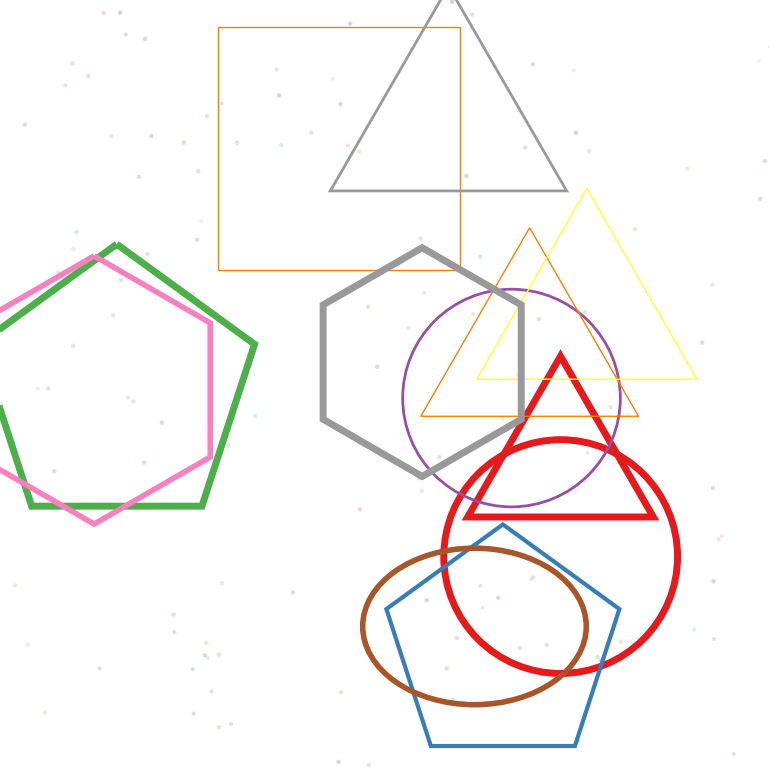[{"shape": "triangle", "thickness": 2.5, "radius": 0.7, "center": [0.728, 0.398]}, {"shape": "circle", "thickness": 2.5, "radius": 0.76, "center": [0.728, 0.277]}, {"shape": "pentagon", "thickness": 1.5, "radius": 0.8, "center": [0.653, 0.16]}, {"shape": "pentagon", "thickness": 2.5, "radius": 0.94, "center": [0.152, 0.495]}, {"shape": "circle", "thickness": 1, "radius": 0.71, "center": [0.664, 0.483]}, {"shape": "triangle", "thickness": 0.5, "radius": 0.82, "center": [0.688, 0.541]}, {"shape": "square", "thickness": 0.5, "radius": 0.79, "center": [0.44, 0.807]}, {"shape": "triangle", "thickness": 0.5, "radius": 0.83, "center": [0.762, 0.59]}, {"shape": "oval", "thickness": 2, "radius": 0.73, "center": [0.616, 0.186]}, {"shape": "hexagon", "thickness": 2, "radius": 0.87, "center": [0.122, 0.493]}, {"shape": "hexagon", "thickness": 2.5, "radius": 0.74, "center": [0.548, 0.53]}, {"shape": "triangle", "thickness": 1, "radius": 0.89, "center": [0.582, 0.841]}]